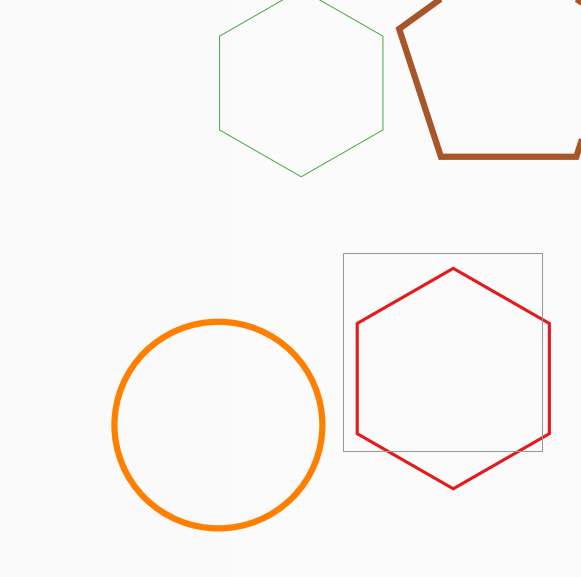[{"shape": "hexagon", "thickness": 1.5, "radius": 0.95, "center": [0.78, 0.344]}, {"shape": "hexagon", "thickness": 0.5, "radius": 0.81, "center": [0.518, 0.855]}, {"shape": "circle", "thickness": 3, "radius": 0.89, "center": [0.376, 0.263]}, {"shape": "pentagon", "thickness": 3, "radius": 0.99, "center": [0.875, 0.888]}, {"shape": "square", "thickness": 0.5, "radius": 0.86, "center": [0.761, 0.39]}]